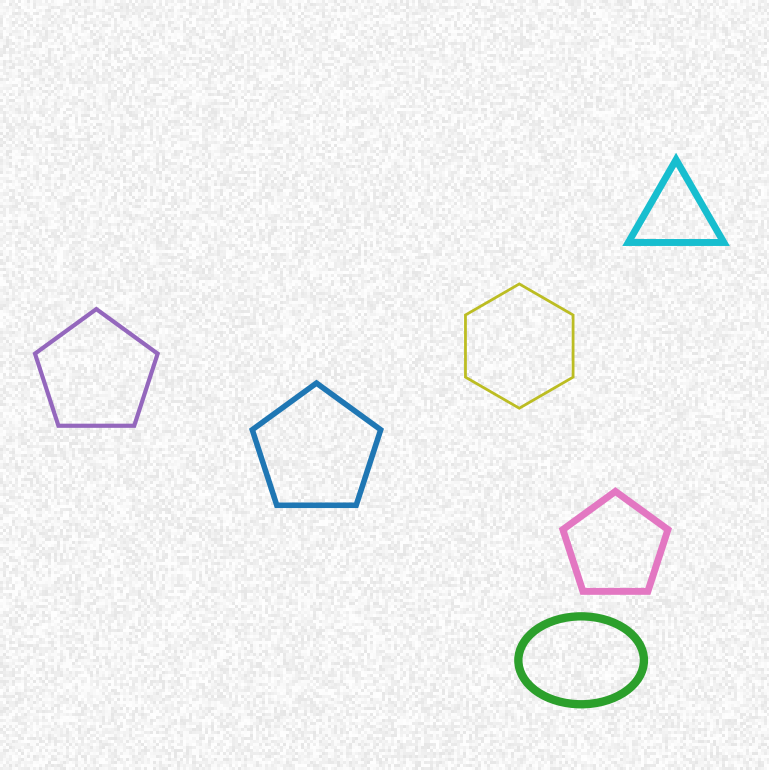[{"shape": "pentagon", "thickness": 2, "radius": 0.44, "center": [0.411, 0.415]}, {"shape": "oval", "thickness": 3, "radius": 0.41, "center": [0.755, 0.142]}, {"shape": "pentagon", "thickness": 1.5, "radius": 0.42, "center": [0.125, 0.515]}, {"shape": "pentagon", "thickness": 2.5, "radius": 0.36, "center": [0.799, 0.29]}, {"shape": "hexagon", "thickness": 1, "radius": 0.4, "center": [0.674, 0.551]}, {"shape": "triangle", "thickness": 2.5, "radius": 0.36, "center": [0.878, 0.721]}]